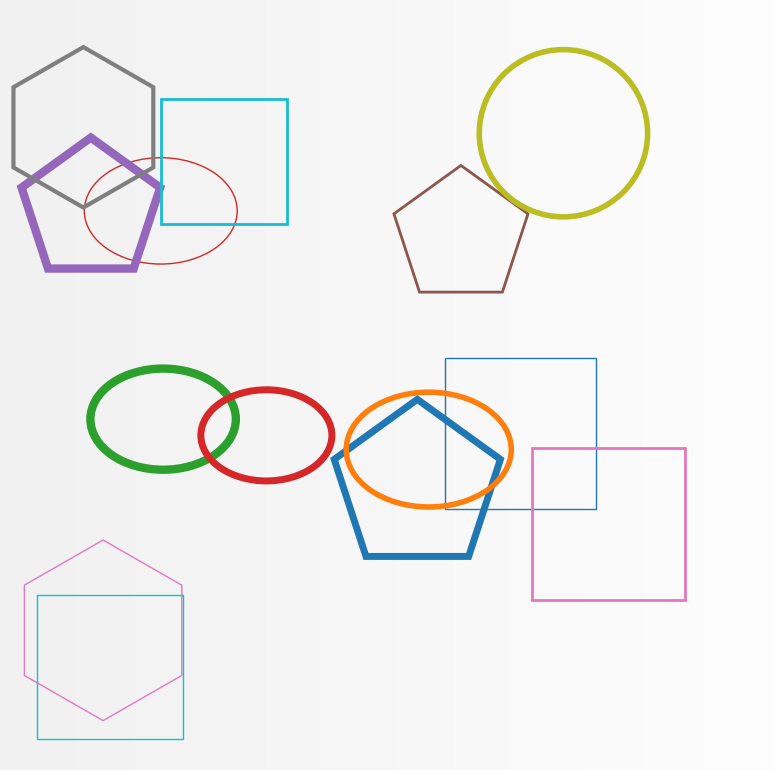[{"shape": "pentagon", "thickness": 2.5, "radius": 0.56, "center": [0.538, 0.369]}, {"shape": "square", "thickness": 0.5, "radius": 0.49, "center": [0.672, 0.437]}, {"shape": "oval", "thickness": 2, "radius": 0.53, "center": [0.553, 0.416]}, {"shape": "oval", "thickness": 3, "radius": 0.47, "center": [0.21, 0.456]}, {"shape": "oval", "thickness": 0.5, "radius": 0.49, "center": [0.207, 0.726]}, {"shape": "oval", "thickness": 2.5, "radius": 0.42, "center": [0.344, 0.435]}, {"shape": "pentagon", "thickness": 3, "radius": 0.47, "center": [0.117, 0.727]}, {"shape": "pentagon", "thickness": 1, "radius": 0.45, "center": [0.595, 0.694]}, {"shape": "hexagon", "thickness": 0.5, "radius": 0.59, "center": [0.133, 0.181]}, {"shape": "square", "thickness": 1, "radius": 0.49, "center": [0.786, 0.32]}, {"shape": "hexagon", "thickness": 1.5, "radius": 0.52, "center": [0.108, 0.835]}, {"shape": "circle", "thickness": 2, "radius": 0.54, "center": [0.727, 0.827]}, {"shape": "square", "thickness": 1, "radius": 0.41, "center": [0.289, 0.79]}, {"shape": "square", "thickness": 0.5, "radius": 0.47, "center": [0.142, 0.134]}]